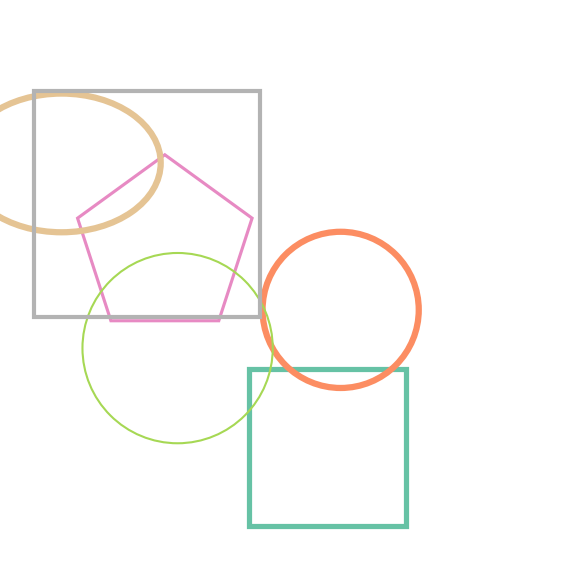[{"shape": "square", "thickness": 2.5, "radius": 0.68, "center": [0.567, 0.224]}, {"shape": "circle", "thickness": 3, "radius": 0.68, "center": [0.59, 0.463]}, {"shape": "pentagon", "thickness": 1.5, "radius": 0.79, "center": [0.285, 0.572]}, {"shape": "circle", "thickness": 1, "radius": 0.82, "center": [0.308, 0.396]}, {"shape": "oval", "thickness": 3, "radius": 0.86, "center": [0.107, 0.717]}, {"shape": "square", "thickness": 2, "radius": 0.98, "center": [0.255, 0.645]}]